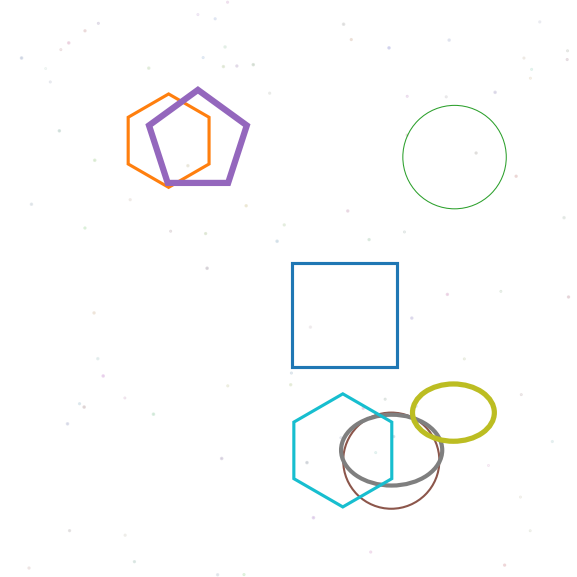[{"shape": "square", "thickness": 1.5, "radius": 0.45, "center": [0.596, 0.454]}, {"shape": "hexagon", "thickness": 1.5, "radius": 0.4, "center": [0.292, 0.756]}, {"shape": "circle", "thickness": 0.5, "radius": 0.45, "center": [0.787, 0.727]}, {"shape": "pentagon", "thickness": 3, "radius": 0.45, "center": [0.343, 0.754]}, {"shape": "circle", "thickness": 1, "radius": 0.42, "center": [0.678, 0.201]}, {"shape": "oval", "thickness": 2, "radius": 0.44, "center": [0.678, 0.22]}, {"shape": "oval", "thickness": 2.5, "radius": 0.35, "center": [0.785, 0.285]}, {"shape": "hexagon", "thickness": 1.5, "radius": 0.49, "center": [0.594, 0.219]}]